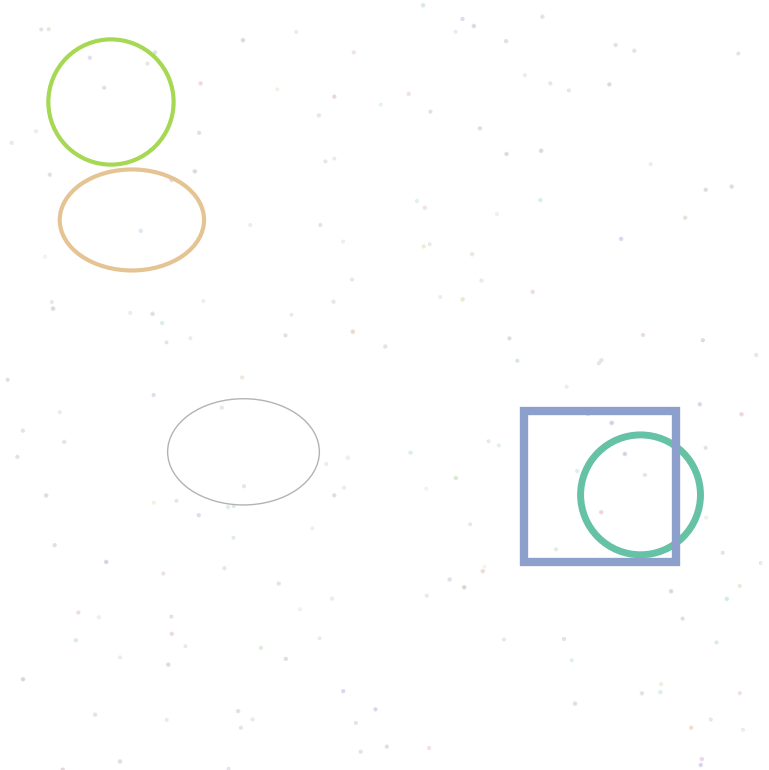[{"shape": "circle", "thickness": 2.5, "radius": 0.39, "center": [0.832, 0.357]}, {"shape": "square", "thickness": 3, "radius": 0.49, "center": [0.779, 0.368]}, {"shape": "circle", "thickness": 1.5, "radius": 0.41, "center": [0.144, 0.868]}, {"shape": "oval", "thickness": 1.5, "radius": 0.47, "center": [0.171, 0.714]}, {"shape": "oval", "thickness": 0.5, "radius": 0.49, "center": [0.316, 0.413]}]